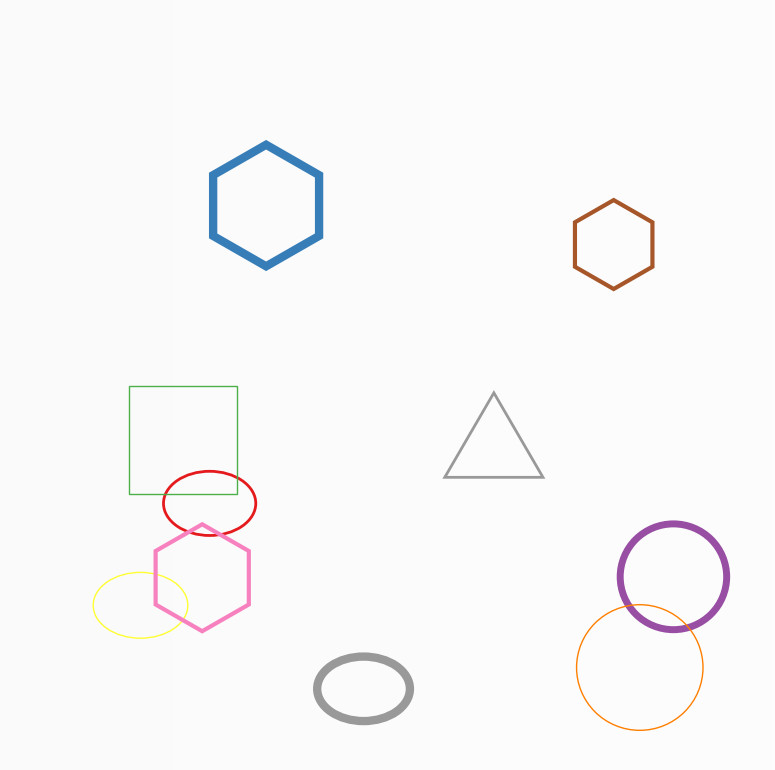[{"shape": "oval", "thickness": 1, "radius": 0.3, "center": [0.271, 0.346]}, {"shape": "hexagon", "thickness": 3, "radius": 0.39, "center": [0.343, 0.733]}, {"shape": "square", "thickness": 0.5, "radius": 0.35, "center": [0.236, 0.429]}, {"shape": "circle", "thickness": 2.5, "radius": 0.34, "center": [0.869, 0.251]}, {"shape": "circle", "thickness": 0.5, "radius": 0.41, "center": [0.826, 0.133]}, {"shape": "oval", "thickness": 0.5, "radius": 0.31, "center": [0.181, 0.214]}, {"shape": "hexagon", "thickness": 1.5, "radius": 0.29, "center": [0.792, 0.682]}, {"shape": "hexagon", "thickness": 1.5, "radius": 0.35, "center": [0.261, 0.25]}, {"shape": "oval", "thickness": 3, "radius": 0.3, "center": [0.469, 0.105]}, {"shape": "triangle", "thickness": 1, "radius": 0.37, "center": [0.637, 0.417]}]